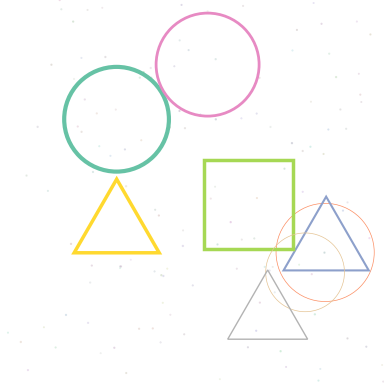[{"shape": "circle", "thickness": 3, "radius": 0.68, "center": [0.303, 0.69]}, {"shape": "circle", "thickness": 0.5, "radius": 0.64, "center": [0.845, 0.344]}, {"shape": "triangle", "thickness": 1.5, "radius": 0.64, "center": [0.847, 0.361]}, {"shape": "circle", "thickness": 2, "radius": 0.67, "center": [0.539, 0.832]}, {"shape": "square", "thickness": 2.5, "radius": 0.58, "center": [0.646, 0.468]}, {"shape": "triangle", "thickness": 2.5, "radius": 0.64, "center": [0.303, 0.407]}, {"shape": "circle", "thickness": 0.5, "radius": 0.51, "center": [0.792, 0.293]}, {"shape": "triangle", "thickness": 1, "radius": 0.6, "center": [0.695, 0.179]}]